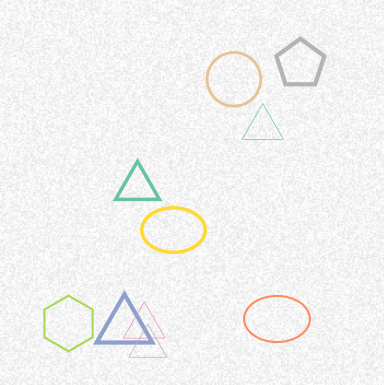[{"shape": "triangle", "thickness": 0.5, "radius": 0.31, "center": [0.683, 0.669]}, {"shape": "triangle", "thickness": 2.5, "radius": 0.33, "center": [0.357, 0.515]}, {"shape": "oval", "thickness": 1.5, "radius": 0.43, "center": [0.719, 0.171]}, {"shape": "triangle", "thickness": 3, "radius": 0.42, "center": [0.323, 0.152]}, {"shape": "triangle", "thickness": 0.5, "radius": 0.31, "center": [0.375, 0.153]}, {"shape": "hexagon", "thickness": 1.5, "radius": 0.36, "center": [0.178, 0.16]}, {"shape": "oval", "thickness": 2.5, "radius": 0.41, "center": [0.451, 0.402]}, {"shape": "circle", "thickness": 2, "radius": 0.35, "center": [0.608, 0.794]}, {"shape": "pentagon", "thickness": 3, "radius": 0.33, "center": [0.78, 0.834]}, {"shape": "triangle", "thickness": 0.5, "radius": 0.29, "center": [0.384, 0.101]}]